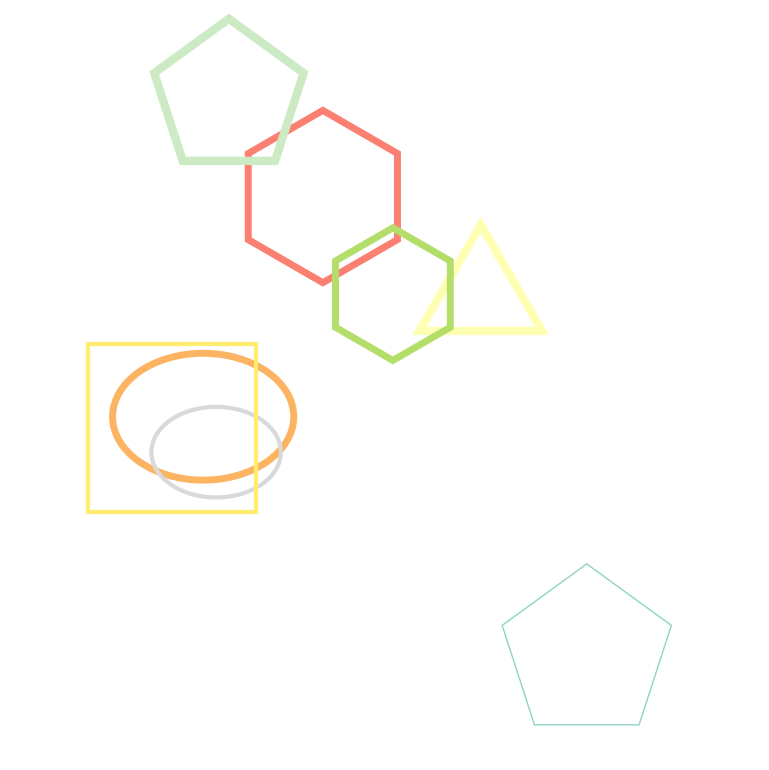[{"shape": "pentagon", "thickness": 0.5, "radius": 0.58, "center": [0.762, 0.152]}, {"shape": "triangle", "thickness": 3, "radius": 0.46, "center": [0.624, 0.616]}, {"shape": "hexagon", "thickness": 2.5, "radius": 0.56, "center": [0.419, 0.745]}, {"shape": "oval", "thickness": 2.5, "radius": 0.59, "center": [0.264, 0.459]}, {"shape": "hexagon", "thickness": 2.5, "radius": 0.43, "center": [0.51, 0.618]}, {"shape": "oval", "thickness": 1.5, "radius": 0.42, "center": [0.281, 0.413]}, {"shape": "pentagon", "thickness": 3, "radius": 0.51, "center": [0.297, 0.874]}, {"shape": "square", "thickness": 1.5, "radius": 0.55, "center": [0.223, 0.444]}]